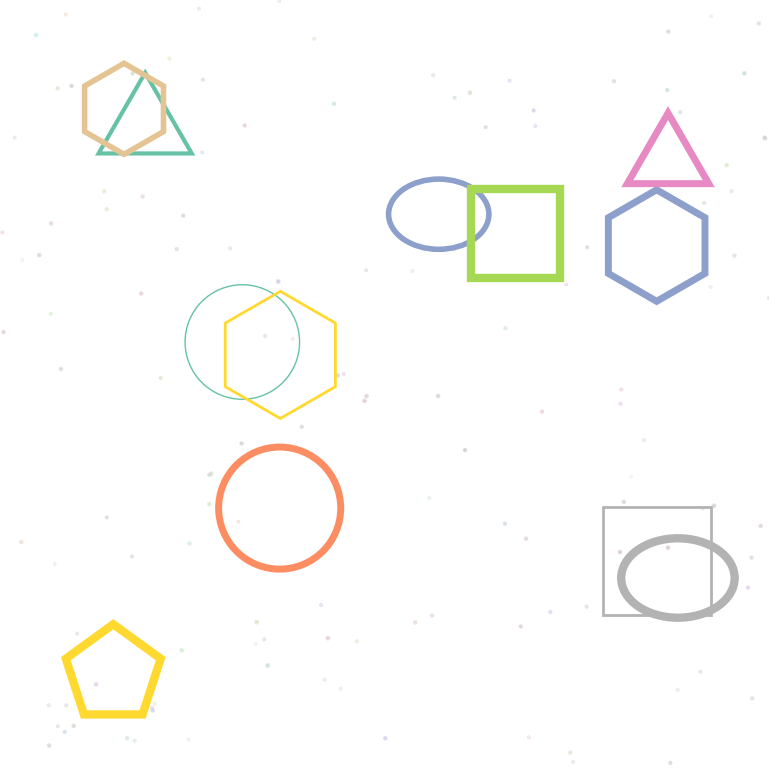[{"shape": "circle", "thickness": 0.5, "radius": 0.37, "center": [0.315, 0.556]}, {"shape": "triangle", "thickness": 1.5, "radius": 0.35, "center": [0.189, 0.836]}, {"shape": "circle", "thickness": 2.5, "radius": 0.4, "center": [0.363, 0.34]}, {"shape": "oval", "thickness": 2, "radius": 0.33, "center": [0.57, 0.722]}, {"shape": "hexagon", "thickness": 2.5, "radius": 0.36, "center": [0.853, 0.681]}, {"shape": "triangle", "thickness": 2.5, "radius": 0.31, "center": [0.868, 0.792]}, {"shape": "square", "thickness": 3, "radius": 0.29, "center": [0.67, 0.697]}, {"shape": "pentagon", "thickness": 3, "radius": 0.32, "center": [0.147, 0.125]}, {"shape": "hexagon", "thickness": 1, "radius": 0.41, "center": [0.364, 0.539]}, {"shape": "hexagon", "thickness": 2, "radius": 0.3, "center": [0.161, 0.859]}, {"shape": "oval", "thickness": 3, "radius": 0.37, "center": [0.88, 0.249]}, {"shape": "square", "thickness": 1, "radius": 0.35, "center": [0.853, 0.271]}]